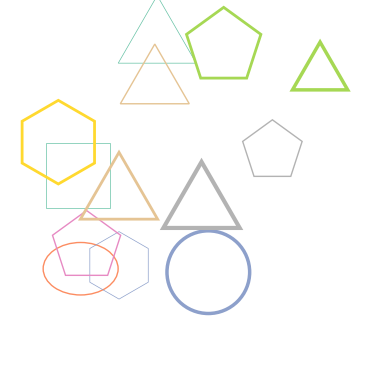[{"shape": "square", "thickness": 0.5, "radius": 0.42, "center": [0.202, 0.544]}, {"shape": "triangle", "thickness": 0.5, "radius": 0.59, "center": [0.408, 0.894]}, {"shape": "oval", "thickness": 1, "radius": 0.49, "center": [0.209, 0.302]}, {"shape": "hexagon", "thickness": 0.5, "radius": 0.44, "center": [0.309, 0.311]}, {"shape": "circle", "thickness": 2.5, "radius": 0.54, "center": [0.541, 0.293]}, {"shape": "pentagon", "thickness": 1, "radius": 0.47, "center": [0.225, 0.36]}, {"shape": "triangle", "thickness": 2.5, "radius": 0.41, "center": [0.831, 0.808]}, {"shape": "pentagon", "thickness": 2, "radius": 0.51, "center": [0.581, 0.879]}, {"shape": "hexagon", "thickness": 2, "radius": 0.54, "center": [0.152, 0.631]}, {"shape": "triangle", "thickness": 2, "radius": 0.58, "center": [0.309, 0.489]}, {"shape": "triangle", "thickness": 1, "radius": 0.52, "center": [0.402, 0.782]}, {"shape": "triangle", "thickness": 3, "radius": 0.57, "center": [0.523, 0.465]}, {"shape": "pentagon", "thickness": 1, "radius": 0.41, "center": [0.708, 0.608]}]